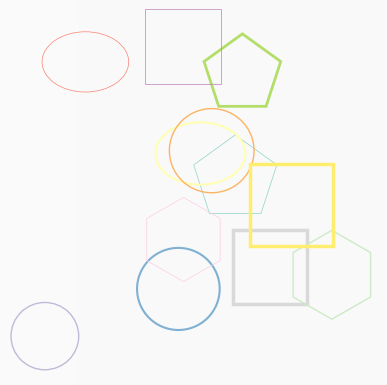[{"shape": "pentagon", "thickness": 0.5, "radius": 0.56, "center": [0.607, 0.537]}, {"shape": "oval", "thickness": 1.5, "radius": 0.58, "center": [0.517, 0.601]}, {"shape": "circle", "thickness": 1, "radius": 0.44, "center": [0.116, 0.127]}, {"shape": "oval", "thickness": 0.5, "radius": 0.56, "center": [0.22, 0.839]}, {"shape": "circle", "thickness": 1.5, "radius": 0.53, "center": [0.46, 0.249]}, {"shape": "circle", "thickness": 1, "radius": 0.55, "center": [0.546, 0.609]}, {"shape": "pentagon", "thickness": 2, "radius": 0.52, "center": [0.625, 0.808]}, {"shape": "hexagon", "thickness": 0.5, "radius": 0.55, "center": [0.473, 0.378]}, {"shape": "square", "thickness": 2.5, "radius": 0.48, "center": [0.698, 0.307]}, {"shape": "square", "thickness": 0.5, "radius": 0.49, "center": [0.472, 0.879]}, {"shape": "hexagon", "thickness": 1, "radius": 0.58, "center": [0.856, 0.286]}, {"shape": "square", "thickness": 2.5, "radius": 0.54, "center": [0.753, 0.467]}]